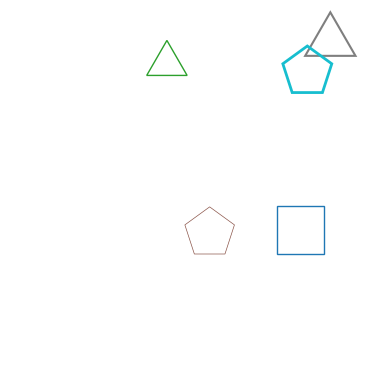[{"shape": "square", "thickness": 1, "radius": 0.31, "center": [0.781, 0.403]}, {"shape": "triangle", "thickness": 1, "radius": 0.3, "center": [0.434, 0.834]}, {"shape": "pentagon", "thickness": 0.5, "radius": 0.34, "center": [0.545, 0.395]}, {"shape": "triangle", "thickness": 1.5, "radius": 0.38, "center": [0.858, 0.893]}, {"shape": "pentagon", "thickness": 2, "radius": 0.33, "center": [0.798, 0.814]}]